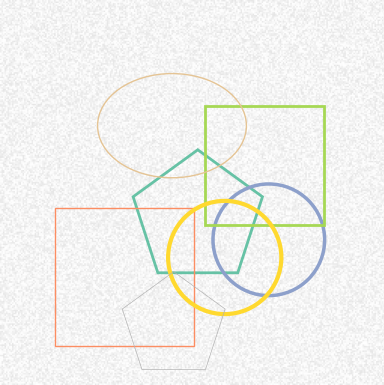[{"shape": "pentagon", "thickness": 2, "radius": 0.88, "center": [0.514, 0.434]}, {"shape": "square", "thickness": 1, "radius": 0.9, "center": [0.323, 0.281]}, {"shape": "circle", "thickness": 2.5, "radius": 0.73, "center": [0.698, 0.377]}, {"shape": "square", "thickness": 2, "radius": 0.77, "center": [0.688, 0.571]}, {"shape": "circle", "thickness": 3, "radius": 0.74, "center": [0.584, 0.331]}, {"shape": "oval", "thickness": 1, "radius": 0.97, "center": [0.447, 0.674]}, {"shape": "pentagon", "thickness": 0.5, "radius": 0.7, "center": [0.451, 0.154]}]